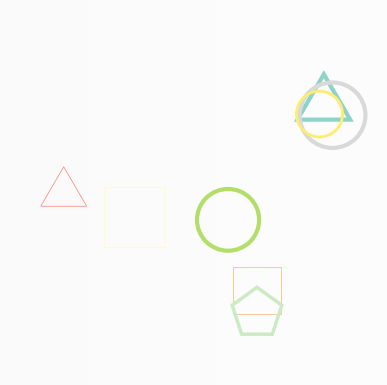[{"shape": "triangle", "thickness": 3, "radius": 0.39, "center": [0.836, 0.729]}, {"shape": "square", "thickness": 0.5, "radius": 0.39, "center": [0.347, 0.436]}, {"shape": "triangle", "thickness": 0.5, "radius": 0.34, "center": [0.164, 0.499]}, {"shape": "square", "thickness": 0.5, "radius": 0.31, "center": [0.663, 0.245]}, {"shape": "circle", "thickness": 3, "radius": 0.4, "center": [0.589, 0.429]}, {"shape": "circle", "thickness": 3, "radius": 0.42, "center": [0.858, 0.701]}, {"shape": "pentagon", "thickness": 2.5, "radius": 0.34, "center": [0.663, 0.186]}, {"shape": "circle", "thickness": 2, "radius": 0.3, "center": [0.825, 0.704]}]